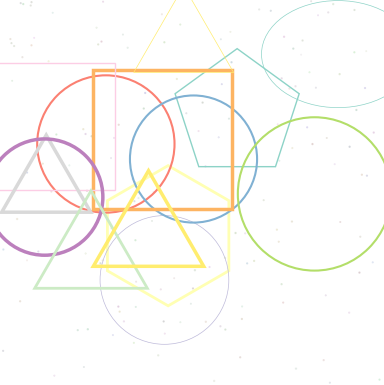[{"shape": "oval", "thickness": 0.5, "radius": 0.99, "center": [0.878, 0.859]}, {"shape": "pentagon", "thickness": 1, "radius": 0.85, "center": [0.616, 0.704]}, {"shape": "hexagon", "thickness": 2, "radius": 0.91, "center": [0.437, 0.388]}, {"shape": "circle", "thickness": 0.5, "radius": 0.84, "center": [0.427, 0.273]}, {"shape": "circle", "thickness": 1.5, "radius": 0.89, "center": [0.275, 0.626]}, {"shape": "circle", "thickness": 1.5, "radius": 0.83, "center": [0.503, 0.587]}, {"shape": "square", "thickness": 2.5, "radius": 0.9, "center": [0.423, 0.638]}, {"shape": "circle", "thickness": 1.5, "radius": 1.0, "center": [0.817, 0.496]}, {"shape": "square", "thickness": 1, "radius": 0.82, "center": [0.135, 0.672]}, {"shape": "triangle", "thickness": 2.5, "radius": 0.67, "center": [0.12, 0.516]}, {"shape": "circle", "thickness": 2.5, "radius": 0.75, "center": [0.116, 0.488]}, {"shape": "triangle", "thickness": 2, "radius": 0.84, "center": [0.236, 0.336]}, {"shape": "triangle", "thickness": 2.5, "radius": 0.83, "center": [0.386, 0.391]}, {"shape": "triangle", "thickness": 0.5, "radius": 0.75, "center": [0.477, 0.887]}]